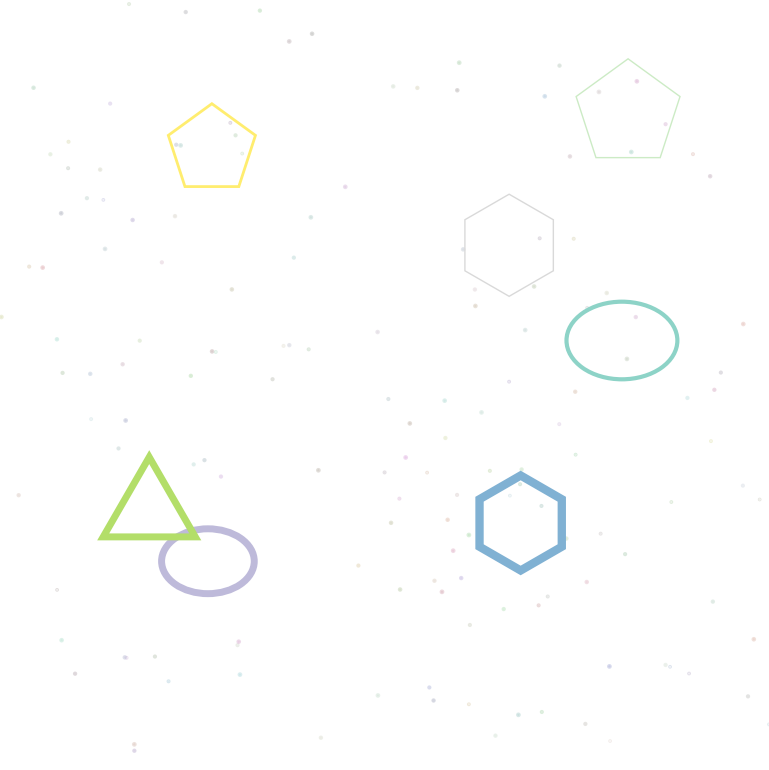[{"shape": "oval", "thickness": 1.5, "radius": 0.36, "center": [0.808, 0.558]}, {"shape": "oval", "thickness": 2.5, "radius": 0.3, "center": [0.27, 0.271]}, {"shape": "hexagon", "thickness": 3, "radius": 0.31, "center": [0.676, 0.321]}, {"shape": "triangle", "thickness": 2.5, "radius": 0.35, "center": [0.194, 0.337]}, {"shape": "hexagon", "thickness": 0.5, "radius": 0.33, "center": [0.661, 0.681]}, {"shape": "pentagon", "thickness": 0.5, "radius": 0.35, "center": [0.816, 0.853]}, {"shape": "pentagon", "thickness": 1, "radius": 0.3, "center": [0.275, 0.806]}]